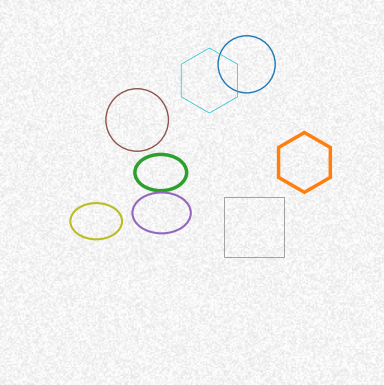[{"shape": "circle", "thickness": 1, "radius": 0.37, "center": [0.641, 0.833]}, {"shape": "hexagon", "thickness": 2.5, "radius": 0.39, "center": [0.791, 0.578]}, {"shape": "oval", "thickness": 2.5, "radius": 0.34, "center": [0.418, 0.552]}, {"shape": "oval", "thickness": 1.5, "radius": 0.38, "center": [0.42, 0.447]}, {"shape": "circle", "thickness": 1, "radius": 0.41, "center": [0.356, 0.688]}, {"shape": "square", "thickness": 0.5, "radius": 0.39, "center": [0.661, 0.41]}, {"shape": "oval", "thickness": 1.5, "radius": 0.34, "center": [0.25, 0.425]}, {"shape": "hexagon", "thickness": 0.5, "radius": 0.42, "center": [0.544, 0.791]}]